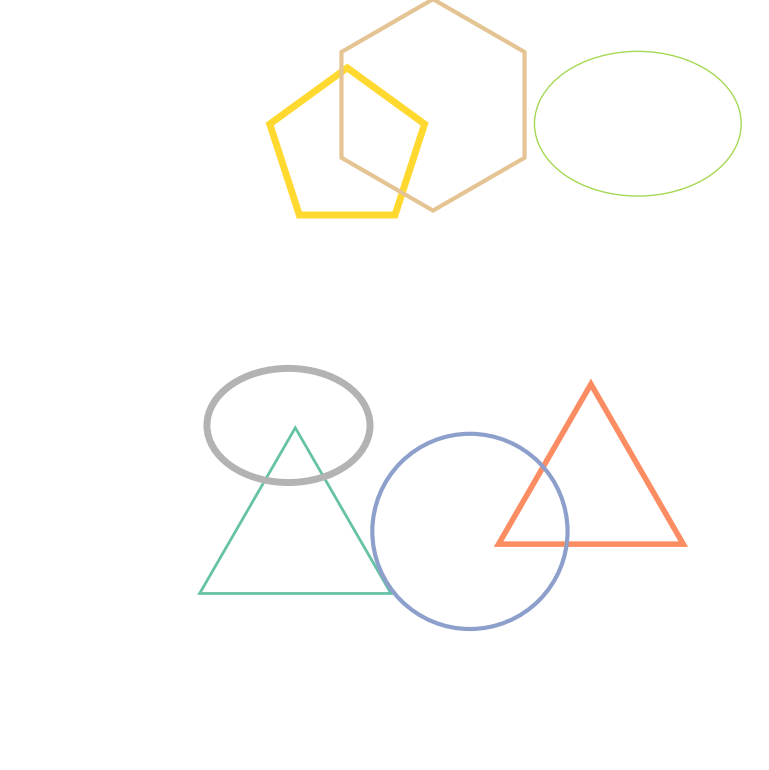[{"shape": "triangle", "thickness": 1, "radius": 0.72, "center": [0.384, 0.301]}, {"shape": "triangle", "thickness": 2, "radius": 0.69, "center": [0.767, 0.363]}, {"shape": "circle", "thickness": 1.5, "radius": 0.63, "center": [0.61, 0.31]}, {"shape": "oval", "thickness": 0.5, "radius": 0.67, "center": [0.828, 0.839]}, {"shape": "pentagon", "thickness": 2.5, "radius": 0.53, "center": [0.451, 0.806]}, {"shape": "hexagon", "thickness": 1.5, "radius": 0.69, "center": [0.562, 0.864]}, {"shape": "oval", "thickness": 2.5, "radius": 0.53, "center": [0.375, 0.447]}]